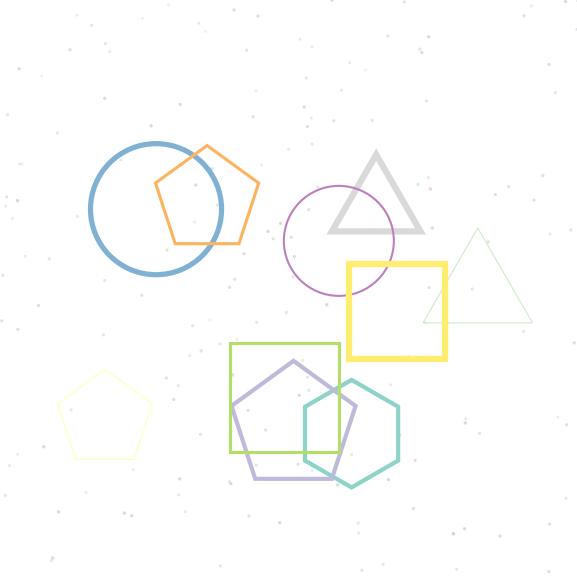[{"shape": "hexagon", "thickness": 2, "radius": 0.47, "center": [0.609, 0.248]}, {"shape": "pentagon", "thickness": 0.5, "radius": 0.43, "center": [0.182, 0.273]}, {"shape": "pentagon", "thickness": 2, "radius": 0.56, "center": [0.508, 0.261]}, {"shape": "circle", "thickness": 2.5, "radius": 0.57, "center": [0.27, 0.637]}, {"shape": "pentagon", "thickness": 1.5, "radius": 0.47, "center": [0.359, 0.653]}, {"shape": "square", "thickness": 1.5, "radius": 0.47, "center": [0.492, 0.31]}, {"shape": "triangle", "thickness": 3, "radius": 0.44, "center": [0.651, 0.643]}, {"shape": "circle", "thickness": 1, "radius": 0.48, "center": [0.587, 0.582]}, {"shape": "triangle", "thickness": 0.5, "radius": 0.55, "center": [0.827, 0.495]}, {"shape": "square", "thickness": 3, "radius": 0.41, "center": [0.687, 0.459]}]